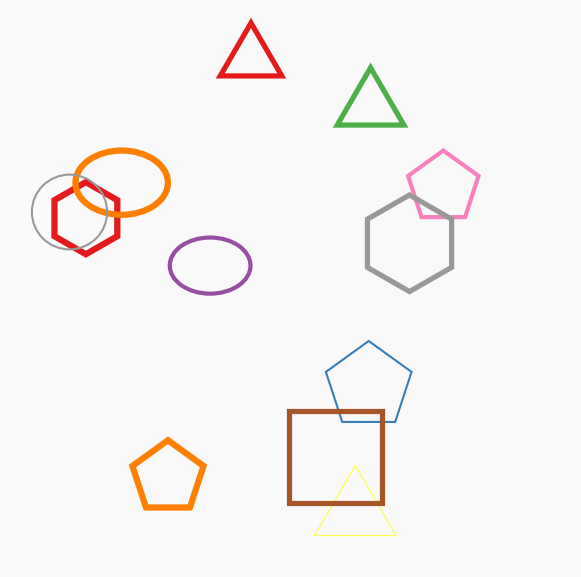[{"shape": "triangle", "thickness": 2.5, "radius": 0.31, "center": [0.432, 0.898]}, {"shape": "hexagon", "thickness": 3, "radius": 0.31, "center": [0.148, 0.621]}, {"shape": "pentagon", "thickness": 1, "radius": 0.39, "center": [0.634, 0.331]}, {"shape": "triangle", "thickness": 2.5, "radius": 0.33, "center": [0.638, 0.816]}, {"shape": "oval", "thickness": 2, "radius": 0.35, "center": [0.362, 0.539]}, {"shape": "pentagon", "thickness": 3, "radius": 0.32, "center": [0.289, 0.172]}, {"shape": "oval", "thickness": 3, "radius": 0.4, "center": [0.209, 0.683]}, {"shape": "triangle", "thickness": 0.5, "radius": 0.41, "center": [0.611, 0.112]}, {"shape": "square", "thickness": 2.5, "radius": 0.4, "center": [0.576, 0.208]}, {"shape": "pentagon", "thickness": 2, "radius": 0.32, "center": [0.763, 0.675]}, {"shape": "hexagon", "thickness": 2.5, "radius": 0.42, "center": [0.705, 0.578]}, {"shape": "circle", "thickness": 1, "radius": 0.32, "center": [0.12, 0.632]}]